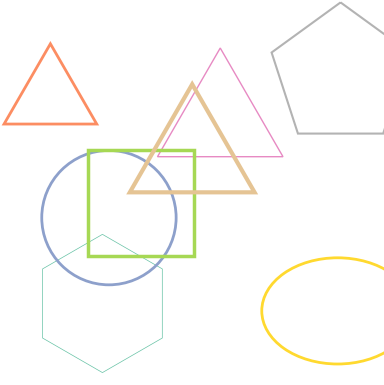[{"shape": "hexagon", "thickness": 0.5, "radius": 0.9, "center": [0.266, 0.212]}, {"shape": "triangle", "thickness": 2, "radius": 0.69, "center": [0.131, 0.747]}, {"shape": "circle", "thickness": 2, "radius": 0.87, "center": [0.283, 0.435]}, {"shape": "triangle", "thickness": 1, "radius": 0.94, "center": [0.572, 0.687]}, {"shape": "square", "thickness": 2.5, "radius": 0.68, "center": [0.366, 0.473]}, {"shape": "oval", "thickness": 2, "radius": 0.99, "center": [0.877, 0.192]}, {"shape": "triangle", "thickness": 3, "radius": 0.94, "center": [0.499, 0.594]}, {"shape": "pentagon", "thickness": 1.5, "radius": 0.94, "center": [0.885, 0.805]}]